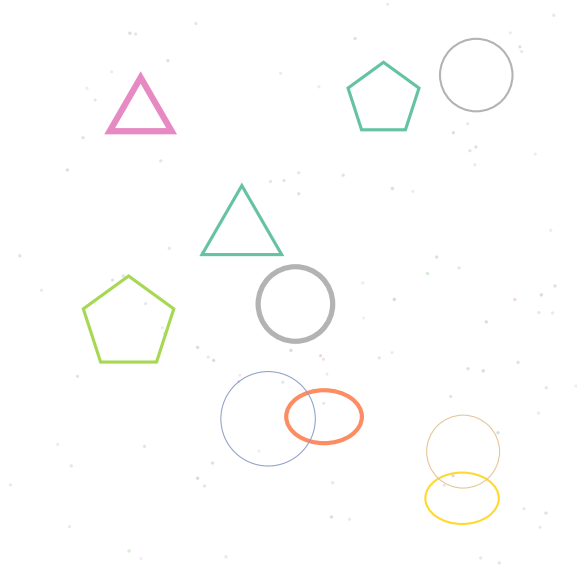[{"shape": "pentagon", "thickness": 1.5, "radius": 0.32, "center": [0.664, 0.827]}, {"shape": "triangle", "thickness": 1.5, "radius": 0.4, "center": [0.419, 0.598]}, {"shape": "oval", "thickness": 2, "radius": 0.33, "center": [0.561, 0.278]}, {"shape": "circle", "thickness": 0.5, "radius": 0.41, "center": [0.464, 0.274]}, {"shape": "triangle", "thickness": 3, "radius": 0.31, "center": [0.244, 0.803]}, {"shape": "pentagon", "thickness": 1.5, "radius": 0.41, "center": [0.223, 0.439]}, {"shape": "oval", "thickness": 1, "radius": 0.32, "center": [0.8, 0.136]}, {"shape": "circle", "thickness": 0.5, "radius": 0.32, "center": [0.802, 0.217]}, {"shape": "circle", "thickness": 2.5, "radius": 0.32, "center": [0.512, 0.473]}, {"shape": "circle", "thickness": 1, "radius": 0.31, "center": [0.825, 0.869]}]